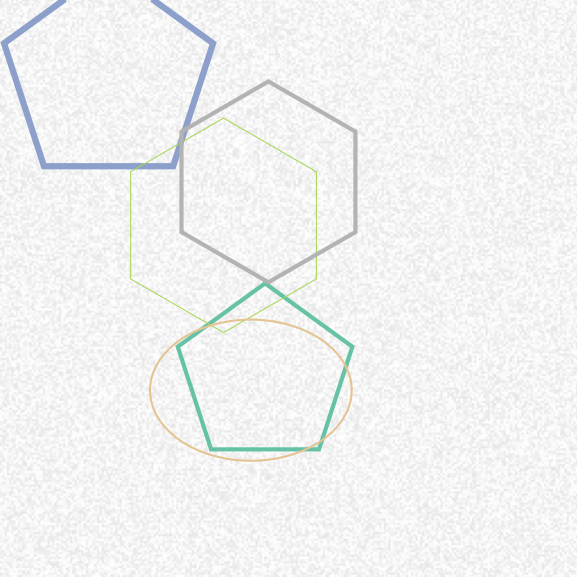[{"shape": "pentagon", "thickness": 2, "radius": 0.79, "center": [0.459, 0.35]}, {"shape": "pentagon", "thickness": 3, "radius": 0.95, "center": [0.188, 0.865]}, {"shape": "hexagon", "thickness": 0.5, "radius": 0.93, "center": [0.387, 0.609]}, {"shape": "oval", "thickness": 1, "radius": 0.87, "center": [0.434, 0.323]}, {"shape": "hexagon", "thickness": 2, "radius": 0.87, "center": [0.465, 0.684]}]